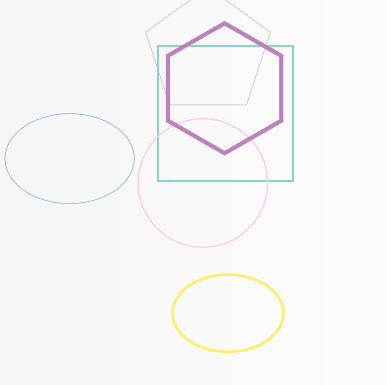[{"shape": "square", "thickness": 1.5, "radius": 0.88, "center": [0.582, 0.706]}, {"shape": "pentagon", "thickness": 0.5, "radius": 0.85, "center": [0.537, 0.864]}, {"shape": "oval", "thickness": 0.5, "radius": 0.83, "center": [0.18, 0.588]}, {"shape": "circle", "thickness": 1, "radius": 0.84, "center": [0.524, 0.525]}, {"shape": "hexagon", "thickness": 3, "radius": 0.84, "center": [0.58, 0.771]}, {"shape": "oval", "thickness": 2, "radius": 0.72, "center": [0.588, 0.187]}]